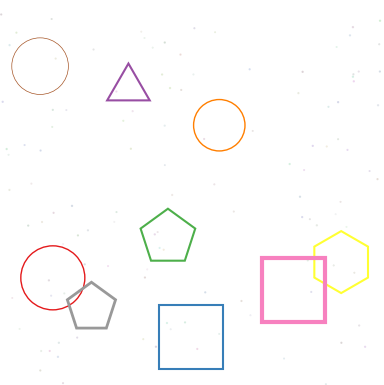[{"shape": "circle", "thickness": 1, "radius": 0.42, "center": [0.137, 0.278]}, {"shape": "square", "thickness": 1.5, "radius": 0.42, "center": [0.495, 0.126]}, {"shape": "pentagon", "thickness": 1.5, "radius": 0.37, "center": [0.436, 0.383]}, {"shape": "triangle", "thickness": 1.5, "radius": 0.32, "center": [0.334, 0.771]}, {"shape": "circle", "thickness": 1, "radius": 0.33, "center": [0.57, 0.675]}, {"shape": "hexagon", "thickness": 1.5, "radius": 0.4, "center": [0.886, 0.319]}, {"shape": "circle", "thickness": 0.5, "radius": 0.37, "center": [0.104, 0.828]}, {"shape": "square", "thickness": 3, "radius": 0.41, "center": [0.762, 0.247]}, {"shape": "pentagon", "thickness": 2, "radius": 0.33, "center": [0.238, 0.201]}]